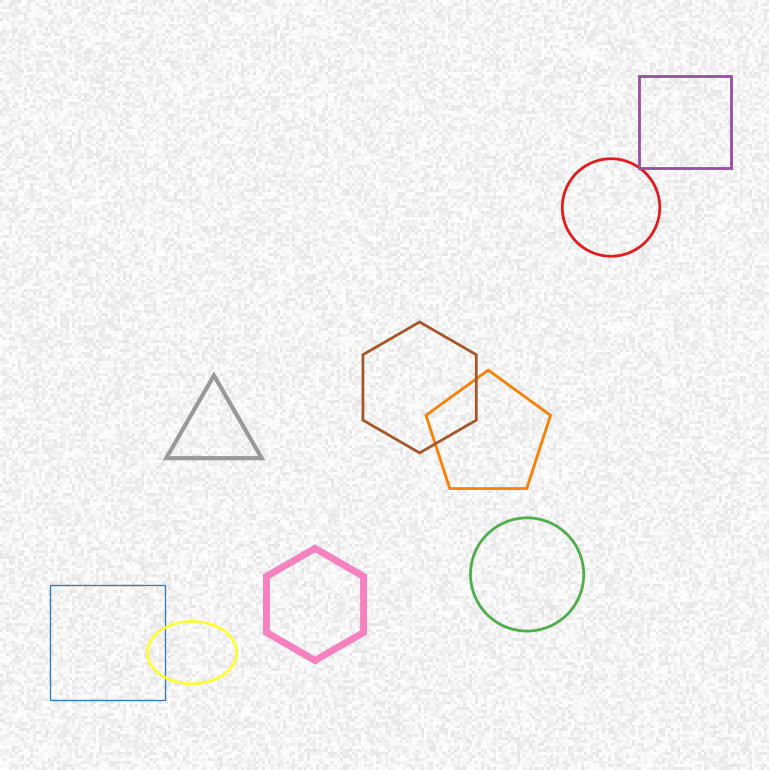[{"shape": "circle", "thickness": 1, "radius": 0.32, "center": [0.794, 0.731]}, {"shape": "square", "thickness": 0.5, "radius": 0.37, "center": [0.14, 0.166]}, {"shape": "circle", "thickness": 1, "radius": 0.37, "center": [0.685, 0.254]}, {"shape": "square", "thickness": 1, "radius": 0.3, "center": [0.889, 0.841]}, {"shape": "pentagon", "thickness": 1, "radius": 0.43, "center": [0.634, 0.434]}, {"shape": "oval", "thickness": 1, "radius": 0.29, "center": [0.25, 0.152]}, {"shape": "hexagon", "thickness": 1, "radius": 0.42, "center": [0.545, 0.497]}, {"shape": "hexagon", "thickness": 2.5, "radius": 0.36, "center": [0.409, 0.215]}, {"shape": "triangle", "thickness": 1.5, "radius": 0.36, "center": [0.278, 0.441]}]